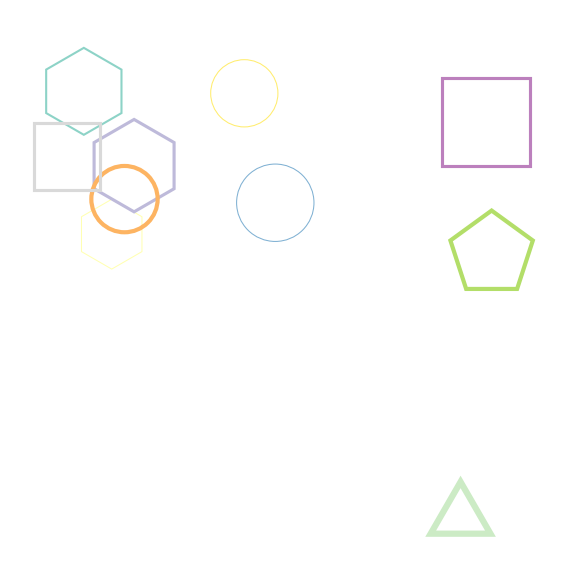[{"shape": "hexagon", "thickness": 1, "radius": 0.38, "center": [0.145, 0.841]}, {"shape": "hexagon", "thickness": 0.5, "radius": 0.3, "center": [0.193, 0.594]}, {"shape": "hexagon", "thickness": 1.5, "radius": 0.4, "center": [0.232, 0.712]}, {"shape": "circle", "thickness": 0.5, "radius": 0.33, "center": [0.477, 0.648]}, {"shape": "circle", "thickness": 2, "radius": 0.29, "center": [0.216, 0.654]}, {"shape": "pentagon", "thickness": 2, "radius": 0.38, "center": [0.851, 0.56]}, {"shape": "square", "thickness": 1.5, "radius": 0.29, "center": [0.116, 0.728]}, {"shape": "square", "thickness": 1.5, "radius": 0.38, "center": [0.841, 0.788]}, {"shape": "triangle", "thickness": 3, "radius": 0.3, "center": [0.798, 0.105]}, {"shape": "circle", "thickness": 0.5, "radius": 0.29, "center": [0.423, 0.838]}]